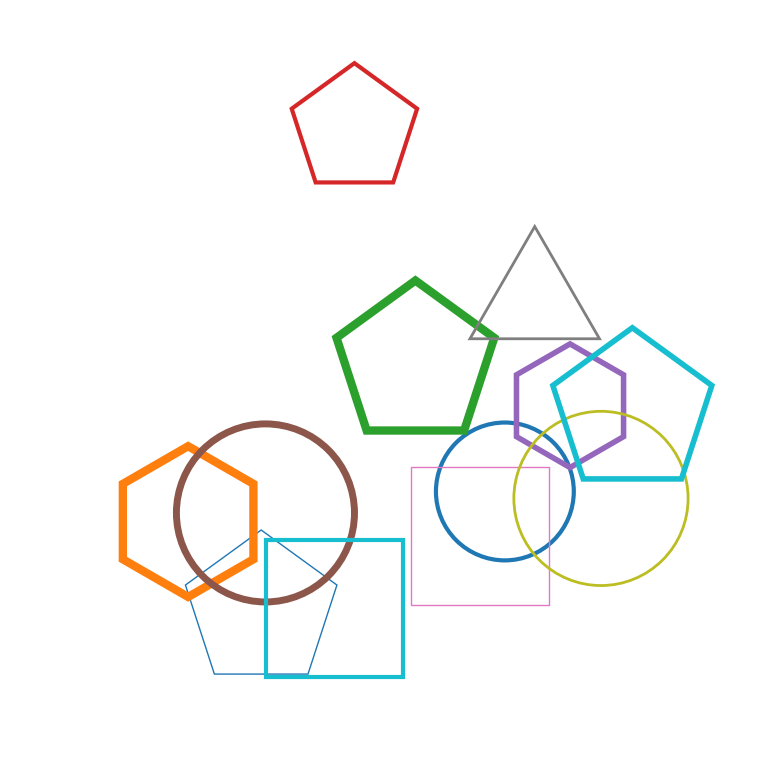[{"shape": "circle", "thickness": 1.5, "radius": 0.45, "center": [0.656, 0.362]}, {"shape": "pentagon", "thickness": 0.5, "radius": 0.52, "center": [0.339, 0.208]}, {"shape": "hexagon", "thickness": 3, "radius": 0.49, "center": [0.244, 0.323]}, {"shape": "pentagon", "thickness": 3, "radius": 0.54, "center": [0.539, 0.528]}, {"shape": "pentagon", "thickness": 1.5, "radius": 0.43, "center": [0.46, 0.832]}, {"shape": "hexagon", "thickness": 2, "radius": 0.4, "center": [0.74, 0.473]}, {"shape": "circle", "thickness": 2.5, "radius": 0.58, "center": [0.345, 0.334]}, {"shape": "square", "thickness": 0.5, "radius": 0.45, "center": [0.623, 0.304]}, {"shape": "triangle", "thickness": 1, "radius": 0.49, "center": [0.694, 0.609]}, {"shape": "circle", "thickness": 1, "radius": 0.57, "center": [0.78, 0.353]}, {"shape": "square", "thickness": 1.5, "radius": 0.44, "center": [0.434, 0.21]}, {"shape": "pentagon", "thickness": 2, "radius": 0.54, "center": [0.821, 0.466]}]